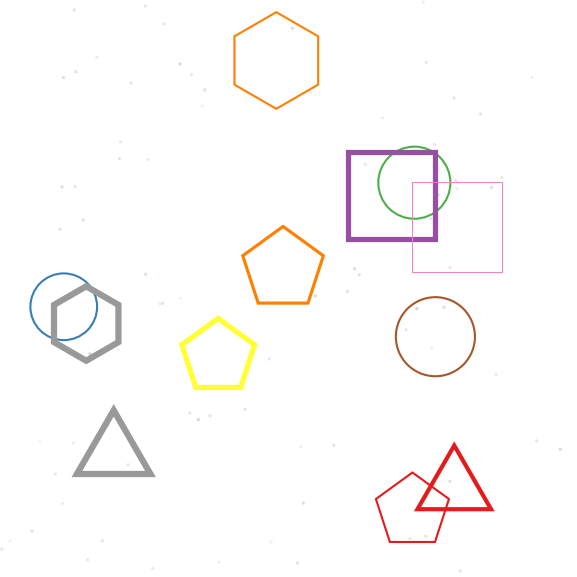[{"shape": "triangle", "thickness": 2, "radius": 0.37, "center": [0.787, 0.154]}, {"shape": "pentagon", "thickness": 1, "radius": 0.33, "center": [0.714, 0.114]}, {"shape": "circle", "thickness": 1, "radius": 0.29, "center": [0.11, 0.468]}, {"shape": "circle", "thickness": 1, "radius": 0.31, "center": [0.717, 0.683]}, {"shape": "square", "thickness": 2.5, "radius": 0.38, "center": [0.678, 0.661]}, {"shape": "pentagon", "thickness": 1.5, "radius": 0.37, "center": [0.49, 0.534]}, {"shape": "hexagon", "thickness": 1, "radius": 0.42, "center": [0.478, 0.894]}, {"shape": "pentagon", "thickness": 2.5, "radius": 0.33, "center": [0.378, 0.382]}, {"shape": "circle", "thickness": 1, "radius": 0.34, "center": [0.754, 0.416]}, {"shape": "square", "thickness": 0.5, "radius": 0.39, "center": [0.791, 0.605]}, {"shape": "triangle", "thickness": 3, "radius": 0.37, "center": [0.197, 0.215]}, {"shape": "hexagon", "thickness": 3, "radius": 0.32, "center": [0.149, 0.439]}]